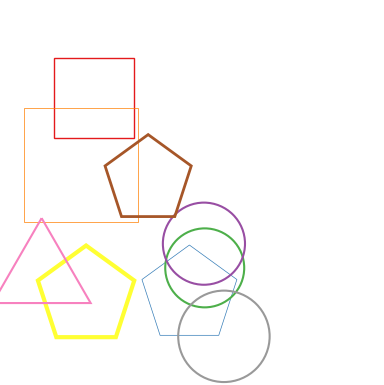[{"shape": "square", "thickness": 1, "radius": 0.52, "center": [0.243, 0.746]}, {"shape": "pentagon", "thickness": 0.5, "radius": 0.65, "center": [0.492, 0.234]}, {"shape": "circle", "thickness": 1.5, "radius": 0.51, "center": [0.532, 0.304]}, {"shape": "circle", "thickness": 1.5, "radius": 0.53, "center": [0.53, 0.367]}, {"shape": "square", "thickness": 0.5, "radius": 0.74, "center": [0.21, 0.571]}, {"shape": "pentagon", "thickness": 3, "radius": 0.66, "center": [0.224, 0.231]}, {"shape": "pentagon", "thickness": 2, "radius": 0.59, "center": [0.385, 0.533]}, {"shape": "triangle", "thickness": 1.5, "radius": 0.74, "center": [0.108, 0.286]}, {"shape": "circle", "thickness": 1.5, "radius": 0.59, "center": [0.582, 0.126]}]